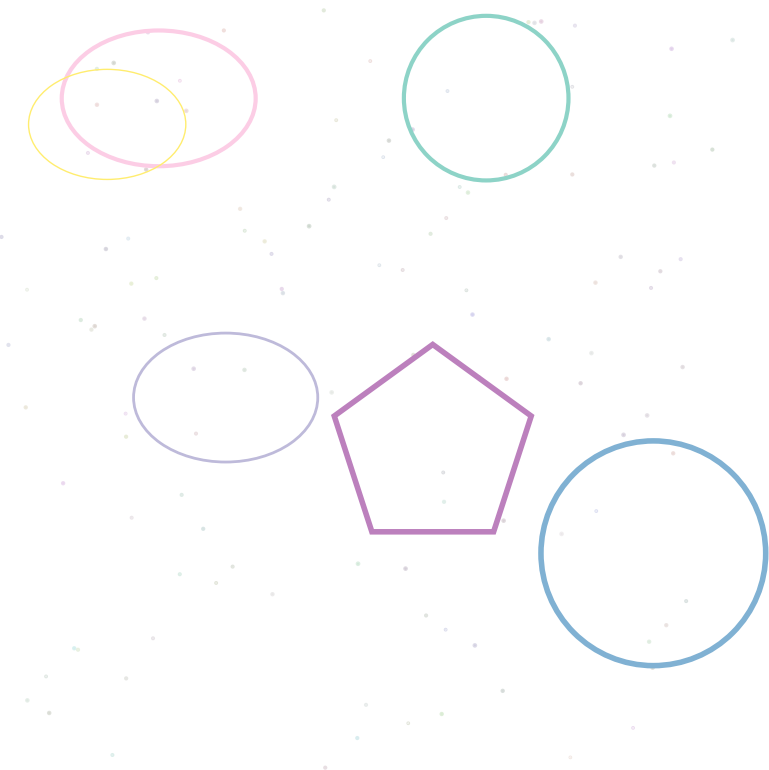[{"shape": "circle", "thickness": 1.5, "radius": 0.53, "center": [0.631, 0.873]}, {"shape": "oval", "thickness": 1, "radius": 0.6, "center": [0.293, 0.484]}, {"shape": "circle", "thickness": 2, "radius": 0.73, "center": [0.848, 0.281]}, {"shape": "oval", "thickness": 1.5, "radius": 0.63, "center": [0.206, 0.872]}, {"shape": "pentagon", "thickness": 2, "radius": 0.67, "center": [0.562, 0.418]}, {"shape": "oval", "thickness": 0.5, "radius": 0.51, "center": [0.139, 0.838]}]